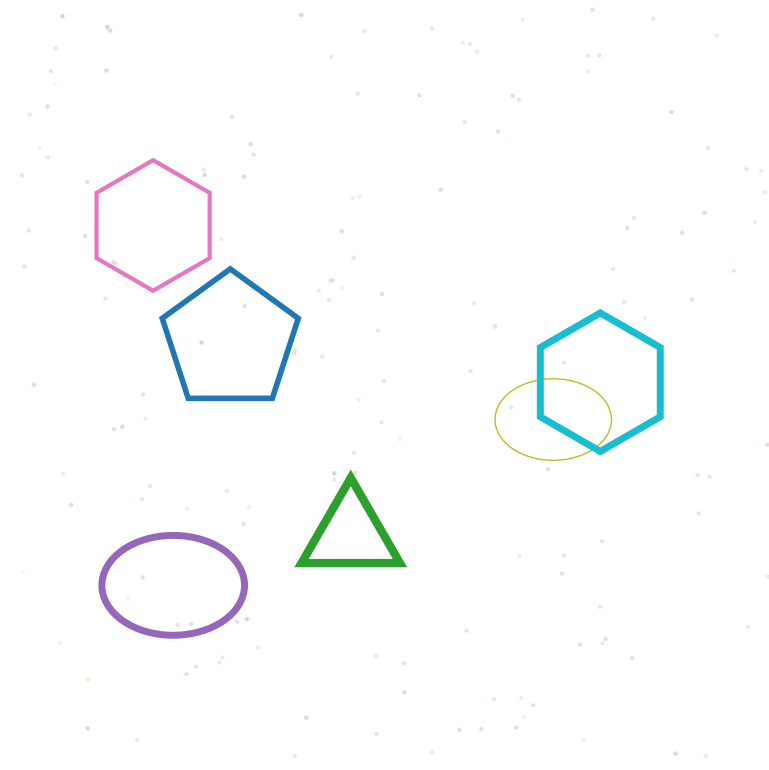[{"shape": "pentagon", "thickness": 2, "radius": 0.46, "center": [0.299, 0.558]}, {"shape": "triangle", "thickness": 3, "radius": 0.37, "center": [0.456, 0.306]}, {"shape": "oval", "thickness": 2.5, "radius": 0.46, "center": [0.225, 0.24]}, {"shape": "hexagon", "thickness": 1.5, "radius": 0.42, "center": [0.199, 0.707]}, {"shape": "oval", "thickness": 0.5, "radius": 0.38, "center": [0.719, 0.455]}, {"shape": "hexagon", "thickness": 2.5, "radius": 0.45, "center": [0.78, 0.504]}]